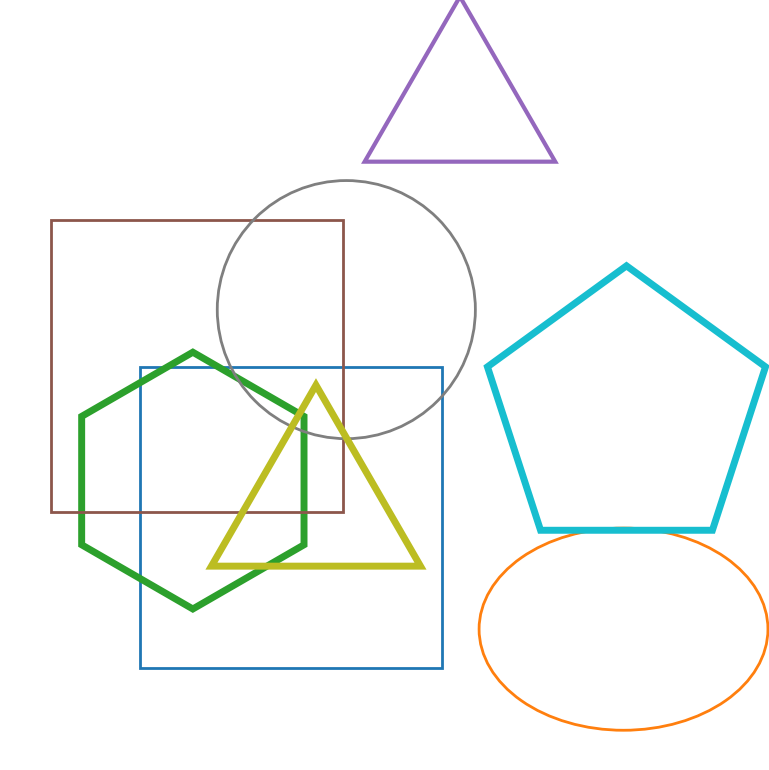[{"shape": "square", "thickness": 1, "radius": 0.98, "center": [0.378, 0.328]}, {"shape": "oval", "thickness": 1, "radius": 0.94, "center": [0.81, 0.183]}, {"shape": "hexagon", "thickness": 2.5, "radius": 0.83, "center": [0.25, 0.376]}, {"shape": "triangle", "thickness": 1.5, "radius": 0.71, "center": [0.597, 0.861]}, {"shape": "square", "thickness": 1, "radius": 0.95, "center": [0.255, 0.525]}, {"shape": "circle", "thickness": 1, "radius": 0.84, "center": [0.45, 0.598]}, {"shape": "triangle", "thickness": 2.5, "radius": 0.78, "center": [0.41, 0.343]}, {"shape": "pentagon", "thickness": 2.5, "radius": 0.95, "center": [0.814, 0.465]}]